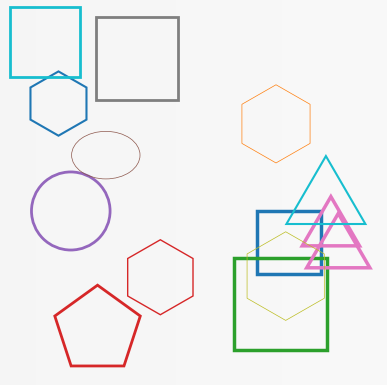[{"shape": "square", "thickness": 2.5, "radius": 0.41, "center": [0.746, 0.369]}, {"shape": "hexagon", "thickness": 1.5, "radius": 0.42, "center": [0.151, 0.731]}, {"shape": "hexagon", "thickness": 0.5, "radius": 0.51, "center": [0.712, 0.678]}, {"shape": "square", "thickness": 2.5, "radius": 0.6, "center": [0.723, 0.21]}, {"shape": "pentagon", "thickness": 2, "radius": 0.58, "center": [0.252, 0.143]}, {"shape": "hexagon", "thickness": 1, "radius": 0.49, "center": [0.414, 0.28]}, {"shape": "circle", "thickness": 2, "radius": 0.51, "center": [0.183, 0.452]}, {"shape": "oval", "thickness": 0.5, "radius": 0.44, "center": [0.273, 0.597]}, {"shape": "triangle", "thickness": 2.5, "radius": 0.43, "center": [0.854, 0.404]}, {"shape": "triangle", "thickness": 2.5, "radius": 0.47, "center": [0.873, 0.352]}, {"shape": "square", "thickness": 2, "radius": 0.53, "center": [0.354, 0.848]}, {"shape": "hexagon", "thickness": 0.5, "radius": 0.58, "center": [0.737, 0.283]}, {"shape": "square", "thickness": 2, "radius": 0.45, "center": [0.115, 0.89]}, {"shape": "triangle", "thickness": 1.5, "radius": 0.59, "center": [0.841, 0.477]}]